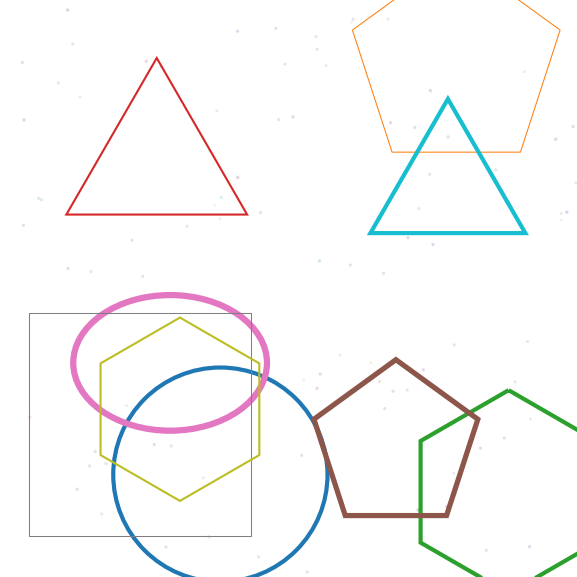[{"shape": "circle", "thickness": 2, "radius": 0.93, "center": [0.382, 0.177]}, {"shape": "pentagon", "thickness": 0.5, "radius": 0.95, "center": [0.79, 0.889]}, {"shape": "hexagon", "thickness": 2, "radius": 0.88, "center": [0.881, 0.148]}, {"shape": "triangle", "thickness": 1, "radius": 0.9, "center": [0.271, 0.718]}, {"shape": "pentagon", "thickness": 2.5, "radius": 0.75, "center": [0.686, 0.227]}, {"shape": "oval", "thickness": 3, "radius": 0.84, "center": [0.295, 0.371]}, {"shape": "square", "thickness": 0.5, "radius": 0.96, "center": [0.242, 0.264]}, {"shape": "hexagon", "thickness": 1, "radius": 0.79, "center": [0.312, 0.291]}, {"shape": "triangle", "thickness": 2, "radius": 0.77, "center": [0.776, 0.673]}]